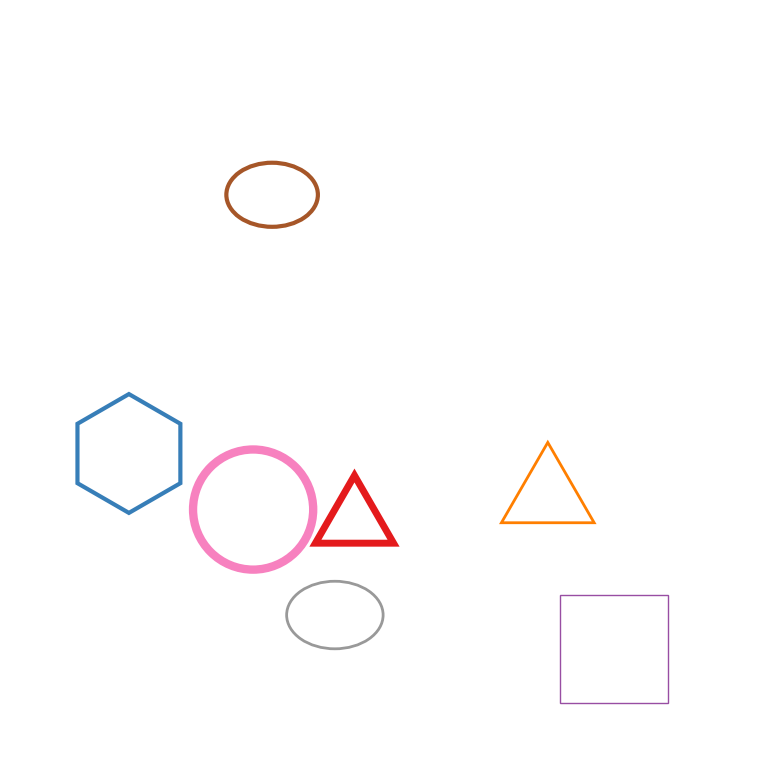[{"shape": "triangle", "thickness": 2.5, "radius": 0.29, "center": [0.46, 0.324]}, {"shape": "hexagon", "thickness": 1.5, "radius": 0.39, "center": [0.167, 0.411]}, {"shape": "square", "thickness": 0.5, "radius": 0.35, "center": [0.797, 0.157]}, {"shape": "triangle", "thickness": 1, "radius": 0.35, "center": [0.711, 0.356]}, {"shape": "oval", "thickness": 1.5, "radius": 0.3, "center": [0.353, 0.747]}, {"shape": "circle", "thickness": 3, "radius": 0.39, "center": [0.329, 0.338]}, {"shape": "oval", "thickness": 1, "radius": 0.31, "center": [0.435, 0.201]}]